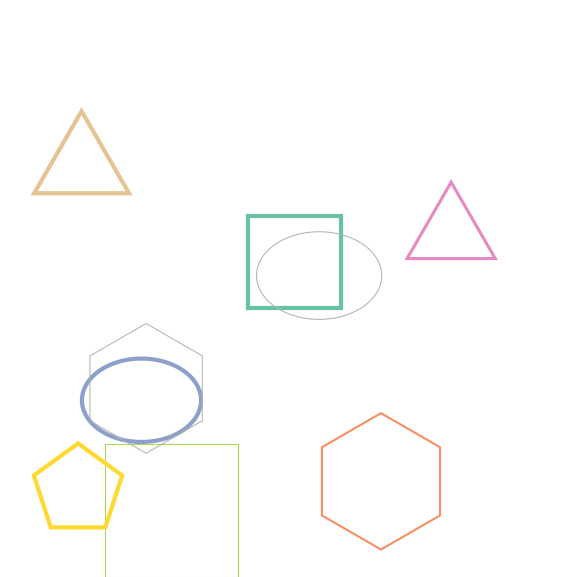[{"shape": "square", "thickness": 2, "radius": 0.4, "center": [0.51, 0.545]}, {"shape": "hexagon", "thickness": 1, "radius": 0.59, "center": [0.66, 0.166]}, {"shape": "oval", "thickness": 2, "radius": 0.52, "center": [0.245, 0.306]}, {"shape": "triangle", "thickness": 1.5, "radius": 0.44, "center": [0.781, 0.595]}, {"shape": "square", "thickness": 0.5, "radius": 0.57, "center": [0.297, 0.115]}, {"shape": "pentagon", "thickness": 2, "radius": 0.4, "center": [0.135, 0.151]}, {"shape": "triangle", "thickness": 2, "radius": 0.47, "center": [0.141, 0.712]}, {"shape": "oval", "thickness": 0.5, "radius": 0.54, "center": [0.553, 0.522]}, {"shape": "hexagon", "thickness": 0.5, "radius": 0.56, "center": [0.253, 0.327]}]